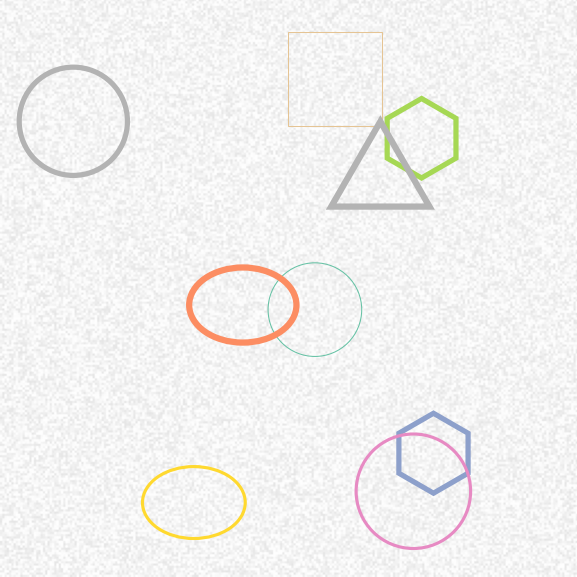[{"shape": "circle", "thickness": 0.5, "radius": 0.41, "center": [0.545, 0.463]}, {"shape": "oval", "thickness": 3, "radius": 0.46, "center": [0.42, 0.471]}, {"shape": "hexagon", "thickness": 2.5, "radius": 0.35, "center": [0.751, 0.214]}, {"shape": "circle", "thickness": 1.5, "radius": 0.5, "center": [0.716, 0.148]}, {"shape": "hexagon", "thickness": 2.5, "radius": 0.34, "center": [0.73, 0.76]}, {"shape": "oval", "thickness": 1.5, "radius": 0.44, "center": [0.336, 0.129]}, {"shape": "square", "thickness": 0.5, "radius": 0.41, "center": [0.58, 0.862]}, {"shape": "triangle", "thickness": 3, "radius": 0.49, "center": [0.659, 0.691]}, {"shape": "circle", "thickness": 2.5, "radius": 0.47, "center": [0.127, 0.789]}]